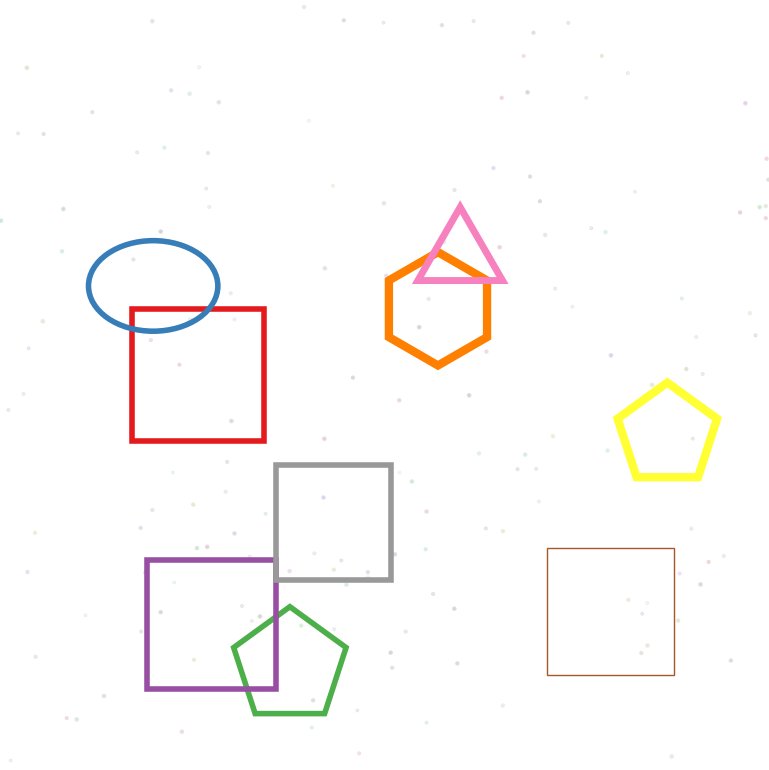[{"shape": "square", "thickness": 2, "radius": 0.43, "center": [0.257, 0.513]}, {"shape": "oval", "thickness": 2, "radius": 0.42, "center": [0.199, 0.629]}, {"shape": "pentagon", "thickness": 2, "radius": 0.38, "center": [0.376, 0.135]}, {"shape": "square", "thickness": 2, "radius": 0.42, "center": [0.275, 0.188]}, {"shape": "hexagon", "thickness": 3, "radius": 0.37, "center": [0.569, 0.599]}, {"shape": "pentagon", "thickness": 3, "radius": 0.34, "center": [0.867, 0.435]}, {"shape": "square", "thickness": 0.5, "radius": 0.41, "center": [0.792, 0.206]}, {"shape": "triangle", "thickness": 2.5, "radius": 0.32, "center": [0.598, 0.667]}, {"shape": "square", "thickness": 2, "radius": 0.37, "center": [0.433, 0.321]}]